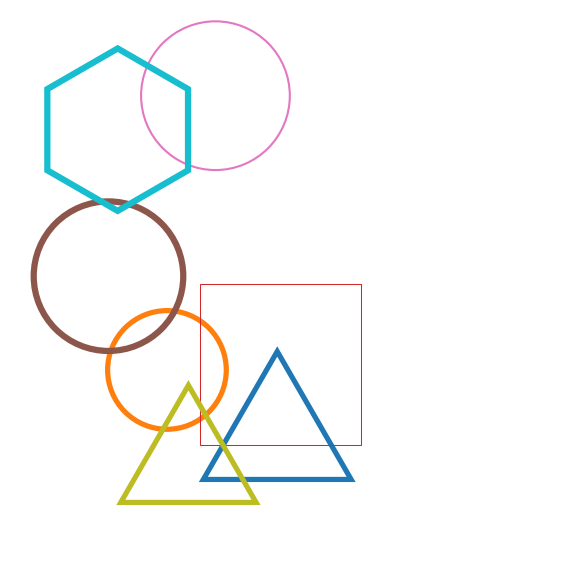[{"shape": "triangle", "thickness": 2.5, "radius": 0.74, "center": [0.48, 0.243]}, {"shape": "circle", "thickness": 2.5, "radius": 0.51, "center": [0.289, 0.359]}, {"shape": "square", "thickness": 0.5, "radius": 0.7, "center": [0.485, 0.368]}, {"shape": "circle", "thickness": 3, "radius": 0.65, "center": [0.188, 0.521]}, {"shape": "circle", "thickness": 1, "radius": 0.64, "center": [0.373, 0.833]}, {"shape": "triangle", "thickness": 2.5, "radius": 0.68, "center": [0.326, 0.197]}, {"shape": "hexagon", "thickness": 3, "radius": 0.7, "center": [0.204, 0.775]}]